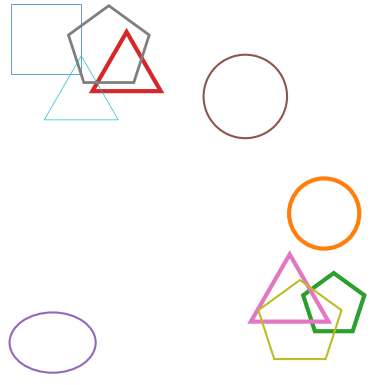[{"shape": "square", "thickness": 0.5, "radius": 0.45, "center": [0.12, 0.899]}, {"shape": "circle", "thickness": 3, "radius": 0.46, "center": [0.842, 0.445]}, {"shape": "pentagon", "thickness": 3, "radius": 0.42, "center": [0.867, 0.207]}, {"shape": "triangle", "thickness": 3, "radius": 0.51, "center": [0.329, 0.814]}, {"shape": "oval", "thickness": 1.5, "radius": 0.56, "center": [0.137, 0.11]}, {"shape": "circle", "thickness": 1.5, "radius": 0.54, "center": [0.637, 0.749]}, {"shape": "triangle", "thickness": 3, "radius": 0.58, "center": [0.752, 0.223]}, {"shape": "pentagon", "thickness": 2, "radius": 0.55, "center": [0.283, 0.875]}, {"shape": "pentagon", "thickness": 1.5, "radius": 0.57, "center": [0.779, 0.159]}, {"shape": "triangle", "thickness": 0.5, "radius": 0.55, "center": [0.211, 0.744]}]